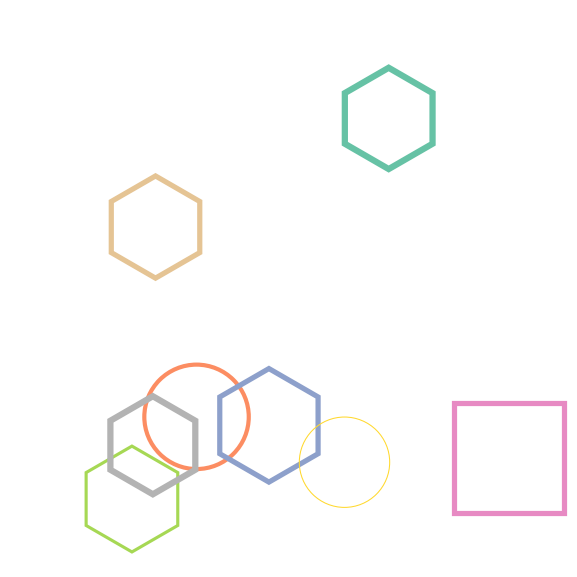[{"shape": "hexagon", "thickness": 3, "radius": 0.44, "center": [0.673, 0.794]}, {"shape": "circle", "thickness": 2, "radius": 0.45, "center": [0.34, 0.277]}, {"shape": "hexagon", "thickness": 2.5, "radius": 0.49, "center": [0.466, 0.263]}, {"shape": "square", "thickness": 2.5, "radius": 0.48, "center": [0.882, 0.206]}, {"shape": "hexagon", "thickness": 1.5, "radius": 0.46, "center": [0.228, 0.135]}, {"shape": "circle", "thickness": 0.5, "radius": 0.39, "center": [0.597, 0.199]}, {"shape": "hexagon", "thickness": 2.5, "radius": 0.44, "center": [0.269, 0.606]}, {"shape": "hexagon", "thickness": 3, "radius": 0.42, "center": [0.265, 0.228]}]